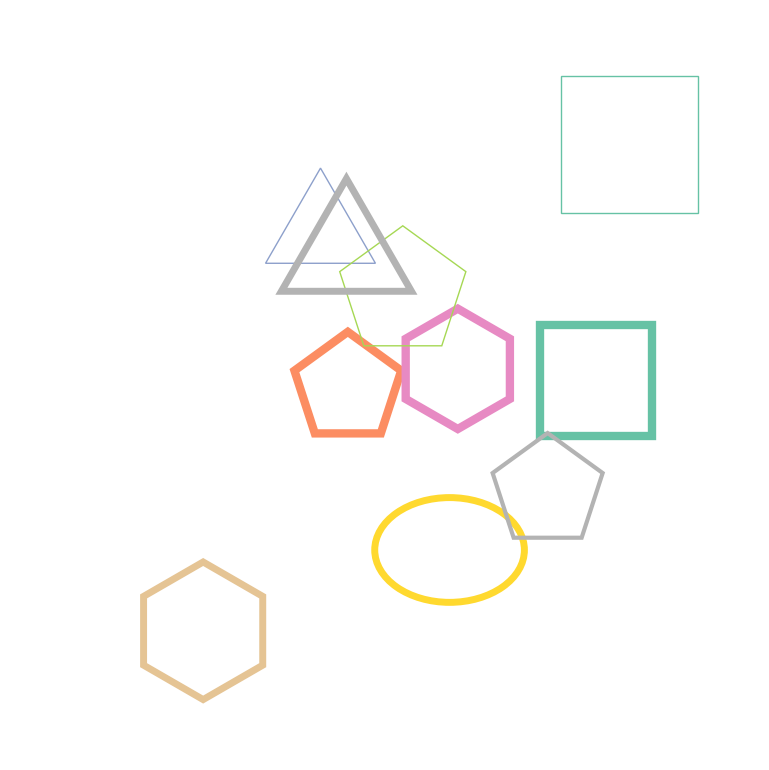[{"shape": "square", "thickness": 3, "radius": 0.36, "center": [0.774, 0.506]}, {"shape": "square", "thickness": 0.5, "radius": 0.44, "center": [0.818, 0.812]}, {"shape": "pentagon", "thickness": 3, "radius": 0.36, "center": [0.452, 0.496]}, {"shape": "triangle", "thickness": 0.5, "radius": 0.41, "center": [0.416, 0.699]}, {"shape": "hexagon", "thickness": 3, "radius": 0.39, "center": [0.595, 0.521]}, {"shape": "pentagon", "thickness": 0.5, "radius": 0.43, "center": [0.523, 0.621]}, {"shape": "oval", "thickness": 2.5, "radius": 0.49, "center": [0.584, 0.286]}, {"shape": "hexagon", "thickness": 2.5, "radius": 0.45, "center": [0.264, 0.181]}, {"shape": "triangle", "thickness": 2.5, "radius": 0.49, "center": [0.45, 0.67]}, {"shape": "pentagon", "thickness": 1.5, "radius": 0.38, "center": [0.711, 0.362]}]